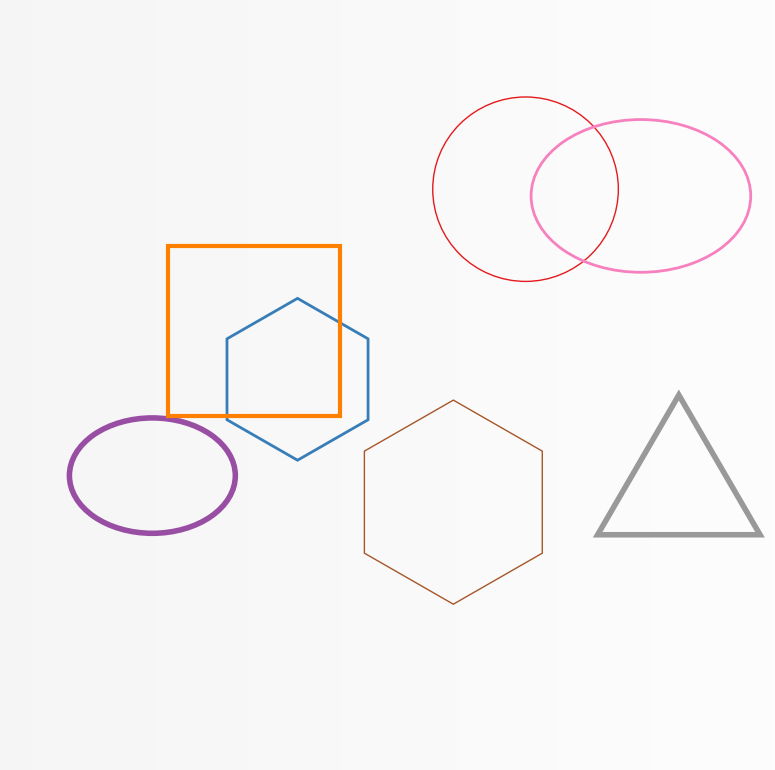[{"shape": "circle", "thickness": 0.5, "radius": 0.6, "center": [0.678, 0.754]}, {"shape": "hexagon", "thickness": 1, "radius": 0.53, "center": [0.384, 0.507]}, {"shape": "oval", "thickness": 2, "radius": 0.54, "center": [0.197, 0.382]}, {"shape": "square", "thickness": 1.5, "radius": 0.55, "center": [0.328, 0.57]}, {"shape": "hexagon", "thickness": 0.5, "radius": 0.66, "center": [0.585, 0.348]}, {"shape": "oval", "thickness": 1, "radius": 0.71, "center": [0.827, 0.746]}, {"shape": "triangle", "thickness": 2, "radius": 0.6, "center": [0.876, 0.366]}]